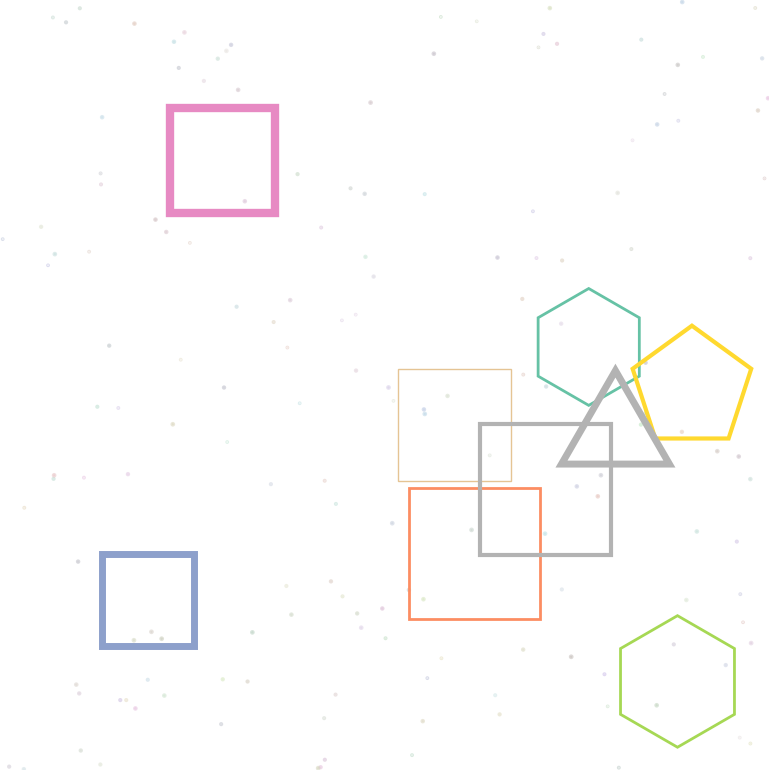[{"shape": "hexagon", "thickness": 1, "radius": 0.38, "center": [0.765, 0.549]}, {"shape": "square", "thickness": 1, "radius": 0.43, "center": [0.616, 0.281]}, {"shape": "square", "thickness": 2.5, "radius": 0.3, "center": [0.192, 0.221]}, {"shape": "square", "thickness": 3, "radius": 0.34, "center": [0.289, 0.792]}, {"shape": "hexagon", "thickness": 1, "radius": 0.43, "center": [0.88, 0.115]}, {"shape": "pentagon", "thickness": 1.5, "radius": 0.4, "center": [0.899, 0.496]}, {"shape": "square", "thickness": 0.5, "radius": 0.37, "center": [0.591, 0.448]}, {"shape": "triangle", "thickness": 2.5, "radius": 0.4, "center": [0.799, 0.438]}, {"shape": "square", "thickness": 1.5, "radius": 0.42, "center": [0.709, 0.364]}]